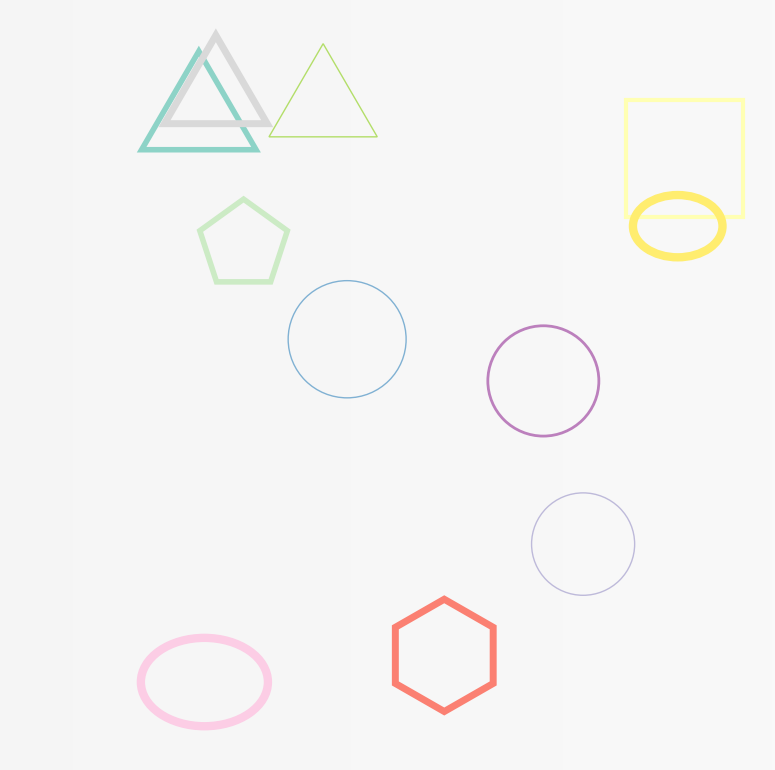[{"shape": "triangle", "thickness": 2, "radius": 0.43, "center": [0.257, 0.848]}, {"shape": "square", "thickness": 1.5, "radius": 0.38, "center": [0.883, 0.794]}, {"shape": "circle", "thickness": 0.5, "radius": 0.33, "center": [0.752, 0.293]}, {"shape": "hexagon", "thickness": 2.5, "radius": 0.36, "center": [0.573, 0.149]}, {"shape": "circle", "thickness": 0.5, "radius": 0.38, "center": [0.448, 0.559]}, {"shape": "triangle", "thickness": 0.5, "radius": 0.4, "center": [0.417, 0.863]}, {"shape": "oval", "thickness": 3, "radius": 0.41, "center": [0.264, 0.114]}, {"shape": "triangle", "thickness": 2.5, "radius": 0.38, "center": [0.279, 0.878]}, {"shape": "circle", "thickness": 1, "radius": 0.36, "center": [0.701, 0.505]}, {"shape": "pentagon", "thickness": 2, "radius": 0.3, "center": [0.314, 0.682]}, {"shape": "oval", "thickness": 3, "radius": 0.29, "center": [0.874, 0.706]}]